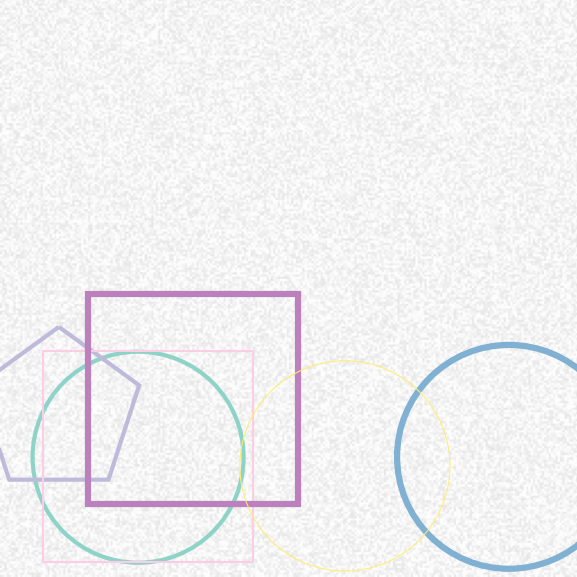[{"shape": "circle", "thickness": 2, "radius": 0.91, "center": [0.239, 0.207]}, {"shape": "pentagon", "thickness": 2, "radius": 0.73, "center": [0.102, 0.287]}, {"shape": "circle", "thickness": 3, "radius": 0.97, "center": [0.881, 0.208]}, {"shape": "square", "thickness": 1, "radius": 0.91, "center": [0.256, 0.208]}, {"shape": "square", "thickness": 3, "radius": 0.91, "center": [0.334, 0.308]}, {"shape": "circle", "thickness": 0.5, "radius": 0.91, "center": [0.597, 0.192]}]